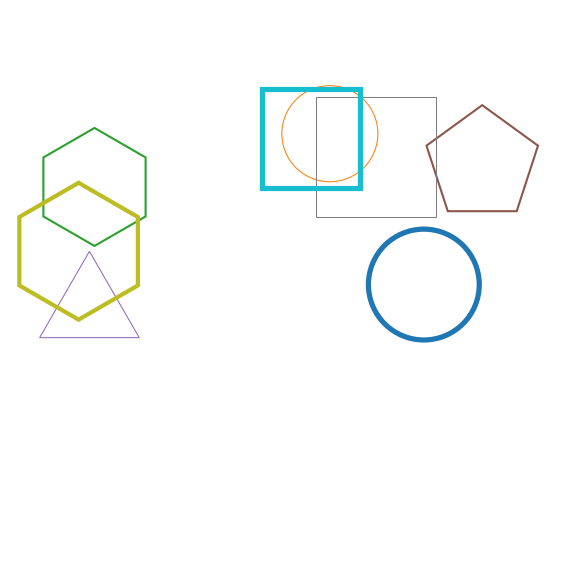[{"shape": "circle", "thickness": 2.5, "radius": 0.48, "center": [0.734, 0.506]}, {"shape": "circle", "thickness": 0.5, "radius": 0.42, "center": [0.571, 0.768]}, {"shape": "hexagon", "thickness": 1, "radius": 0.51, "center": [0.164, 0.675]}, {"shape": "triangle", "thickness": 0.5, "radius": 0.5, "center": [0.155, 0.464]}, {"shape": "pentagon", "thickness": 1, "radius": 0.51, "center": [0.835, 0.716]}, {"shape": "square", "thickness": 0.5, "radius": 0.52, "center": [0.651, 0.728]}, {"shape": "hexagon", "thickness": 2, "radius": 0.59, "center": [0.136, 0.564]}, {"shape": "square", "thickness": 2.5, "radius": 0.43, "center": [0.538, 0.759]}]